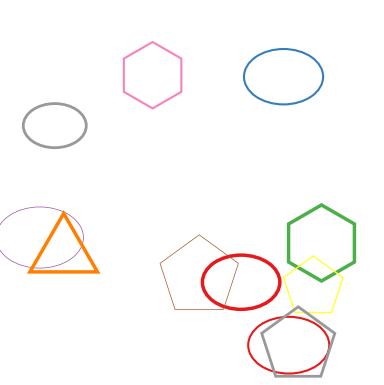[{"shape": "oval", "thickness": 2.5, "radius": 0.5, "center": [0.626, 0.267]}, {"shape": "oval", "thickness": 1.5, "radius": 0.53, "center": [0.75, 0.103]}, {"shape": "oval", "thickness": 1.5, "radius": 0.51, "center": [0.736, 0.801]}, {"shape": "hexagon", "thickness": 2.5, "radius": 0.49, "center": [0.835, 0.369]}, {"shape": "oval", "thickness": 0.5, "radius": 0.57, "center": [0.103, 0.383]}, {"shape": "triangle", "thickness": 2.5, "radius": 0.51, "center": [0.165, 0.344]}, {"shape": "pentagon", "thickness": 1, "radius": 0.41, "center": [0.814, 0.254]}, {"shape": "pentagon", "thickness": 0.5, "radius": 0.54, "center": [0.517, 0.283]}, {"shape": "hexagon", "thickness": 1.5, "radius": 0.43, "center": [0.396, 0.805]}, {"shape": "pentagon", "thickness": 2, "radius": 0.5, "center": [0.775, 0.103]}, {"shape": "oval", "thickness": 2, "radius": 0.41, "center": [0.142, 0.674]}]